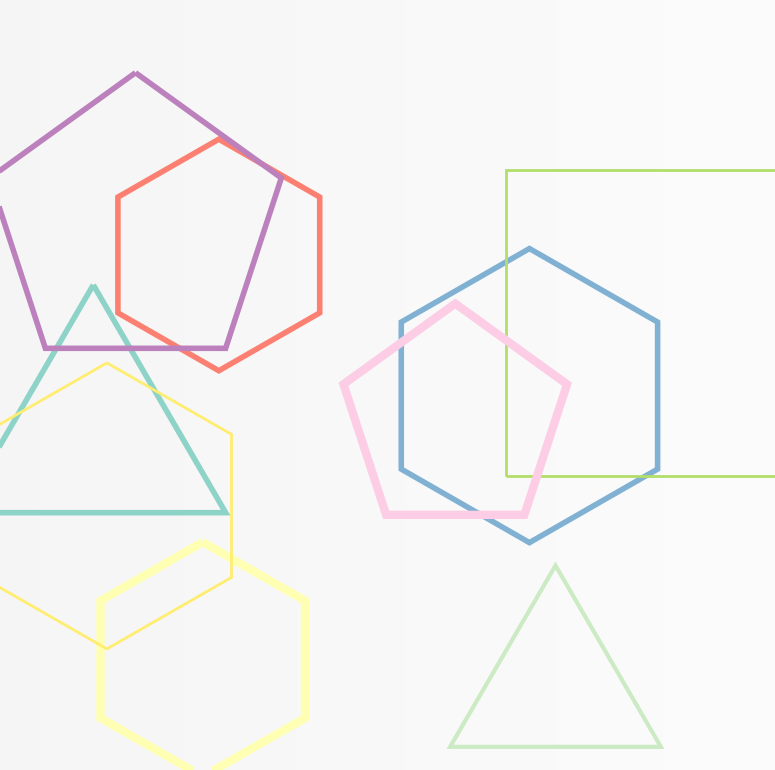[{"shape": "triangle", "thickness": 2, "radius": 0.99, "center": [0.12, 0.433]}, {"shape": "hexagon", "thickness": 3, "radius": 0.76, "center": [0.262, 0.144]}, {"shape": "hexagon", "thickness": 2, "radius": 0.75, "center": [0.282, 0.669]}, {"shape": "hexagon", "thickness": 2, "radius": 0.95, "center": [0.683, 0.486]}, {"shape": "square", "thickness": 1, "radius": 0.99, "center": [0.852, 0.581]}, {"shape": "pentagon", "thickness": 3, "radius": 0.76, "center": [0.587, 0.454]}, {"shape": "pentagon", "thickness": 2, "radius": 0.99, "center": [0.175, 0.708]}, {"shape": "triangle", "thickness": 1.5, "radius": 0.79, "center": [0.717, 0.109]}, {"shape": "hexagon", "thickness": 1, "radius": 0.93, "center": [0.138, 0.343]}]